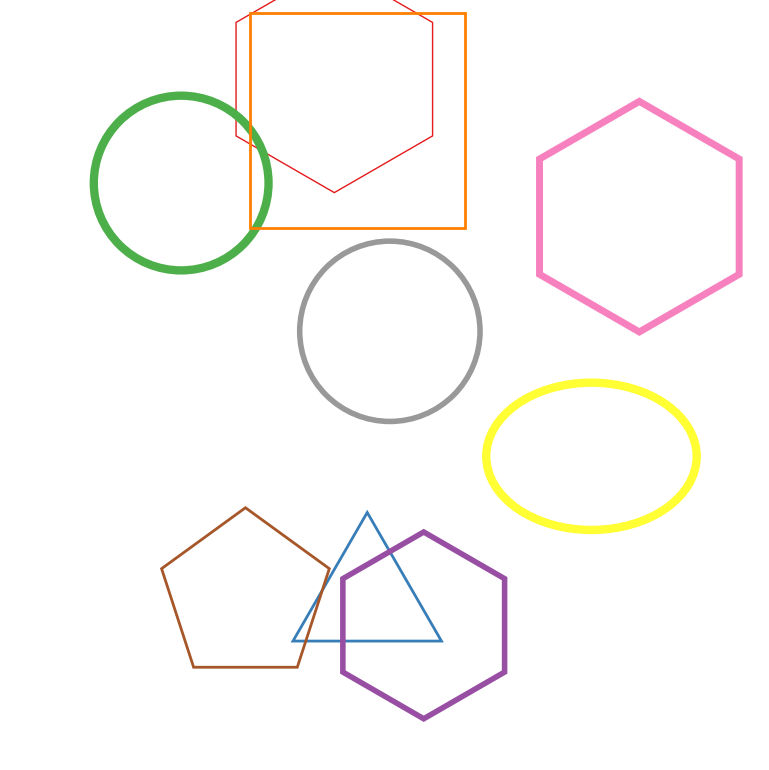[{"shape": "hexagon", "thickness": 0.5, "radius": 0.74, "center": [0.434, 0.897]}, {"shape": "triangle", "thickness": 1, "radius": 0.56, "center": [0.477, 0.223]}, {"shape": "circle", "thickness": 3, "radius": 0.57, "center": [0.235, 0.762]}, {"shape": "hexagon", "thickness": 2, "radius": 0.61, "center": [0.55, 0.188]}, {"shape": "square", "thickness": 1, "radius": 0.7, "center": [0.464, 0.844]}, {"shape": "oval", "thickness": 3, "radius": 0.68, "center": [0.768, 0.407]}, {"shape": "pentagon", "thickness": 1, "radius": 0.57, "center": [0.319, 0.226]}, {"shape": "hexagon", "thickness": 2.5, "radius": 0.75, "center": [0.83, 0.719]}, {"shape": "circle", "thickness": 2, "radius": 0.59, "center": [0.506, 0.57]}]